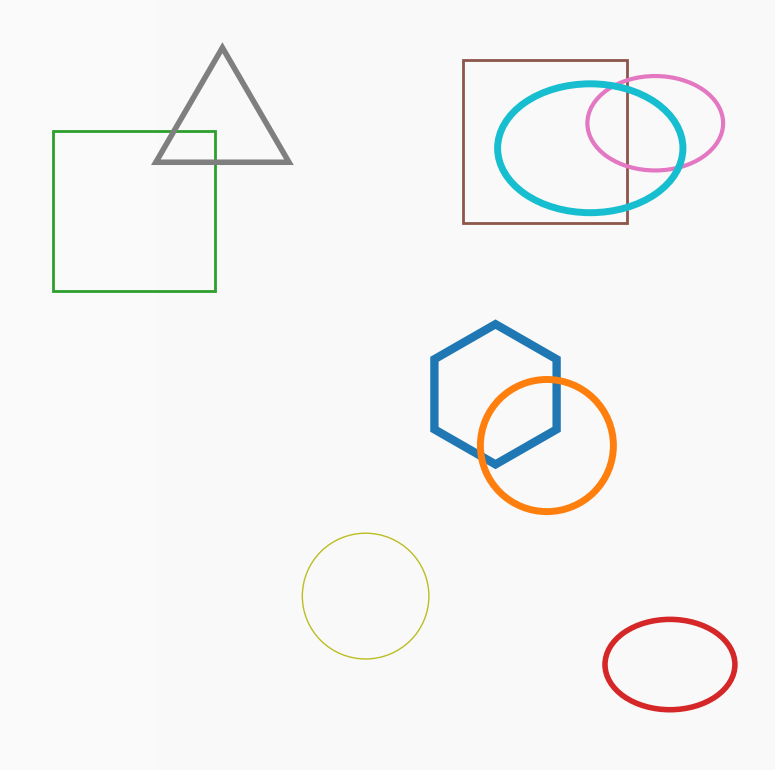[{"shape": "hexagon", "thickness": 3, "radius": 0.46, "center": [0.639, 0.488]}, {"shape": "circle", "thickness": 2.5, "radius": 0.43, "center": [0.706, 0.421]}, {"shape": "square", "thickness": 1, "radius": 0.52, "center": [0.173, 0.726]}, {"shape": "oval", "thickness": 2, "radius": 0.42, "center": [0.864, 0.137]}, {"shape": "square", "thickness": 1, "radius": 0.53, "center": [0.703, 0.816]}, {"shape": "oval", "thickness": 1.5, "radius": 0.44, "center": [0.845, 0.84]}, {"shape": "triangle", "thickness": 2, "radius": 0.5, "center": [0.287, 0.839]}, {"shape": "circle", "thickness": 0.5, "radius": 0.41, "center": [0.472, 0.226]}, {"shape": "oval", "thickness": 2.5, "radius": 0.6, "center": [0.762, 0.807]}]